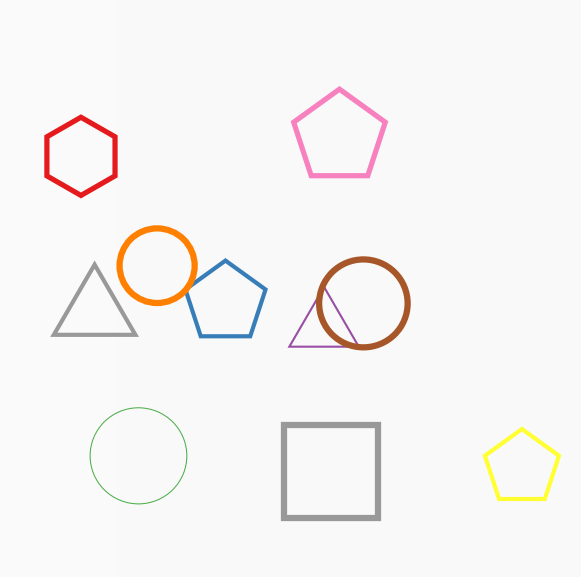[{"shape": "hexagon", "thickness": 2.5, "radius": 0.34, "center": [0.139, 0.728]}, {"shape": "pentagon", "thickness": 2, "radius": 0.36, "center": [0.388, 0.475]}, {"shape": "circle", "thickness": 0.5, "radius": 0.42, "center": [0.238, 0.21]}, {"shape": "triangle", "thickness": 1, "radius": 0.34, "center": [0.557, 0.433]}, {"shape": "circle", "thickness": 3, "radius": 0.32, "center": [0.27, 0.539]}, {"shape": "pentagon", "thickness": 2, "radius": 0.33, "center": [0.898, 0.189]}, {"shape": "circle", "thickness": 3, "radius": 0.38, "center": [0.625, 0.474]}, {"shape": "pentagon", "thickness": 2.5, "radius": 0.41, "center": [0.584, 0.762]}, {"shape": "square", "thickness": 3, "radius": 0.4, "center": [0.57, 0.182]}, {"shape": "triangle", "thickness": 2, "radius": 0.41, "center": [0.163, 0.46]}]